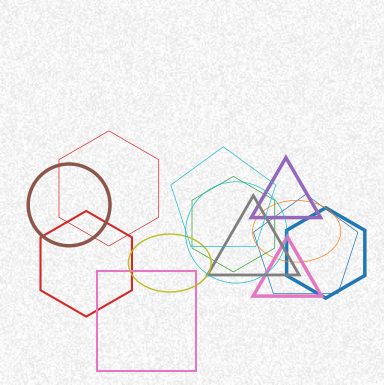[{"shape": "hexagon", "thickness": 2.5, "radius": 0.59, "center": [0.846, 0.343]}, {"shape": "pentagon", "thickness": 0.5, "radius": 0.71, "center": [0.794, 0.353]}, {"shape": "oval", "thickness": 0.5, "radius": 0.57, "center": [0.771, 0.399]}, {"shape": "hexagon", "thickness": 0.5, "radius": 0.62, "center": [0.606, 0.418]}, {"shape": "hexagon", "thickness": 0.5, "radius": 0.75, "center": [0.283, 0.511]}, {"shape": "hexagon", "thickness": 1.5, "radius": 0.69, "center": [0.224, 0.315]}, {"shape": "triangle", "thickness": 2.5, "radius": 0.52, "center": [0.743, 0.487]}, {"shape": "circle", "thickness": 2.5, "radius": 0.53, "center": [0.179, 0.468]}, {"shape": "triangle", "thickness": 2.5, "radius": 0.51, "center": [0.746, 0.282]}, {"shape": "square", "thickness": 1.5, "radius": 0.65, "center": [0.381, 0.166]}, {"shape": "triangle", "thickness": 2, "radius": 0.69, "center": [0.658, 0.355]}, {"shape": "oval", "thickness": 1, "radius": 0.54, "center": [0.441, 0.317]}, {"shape": "pentagon", "thickness": 0.5, "radius": 0.72, "center": [0.58, 0.475]}, {"shape": "circle", "thickness": 0.5, "radius": 0.66, "center": [0.614, 0.396]}]